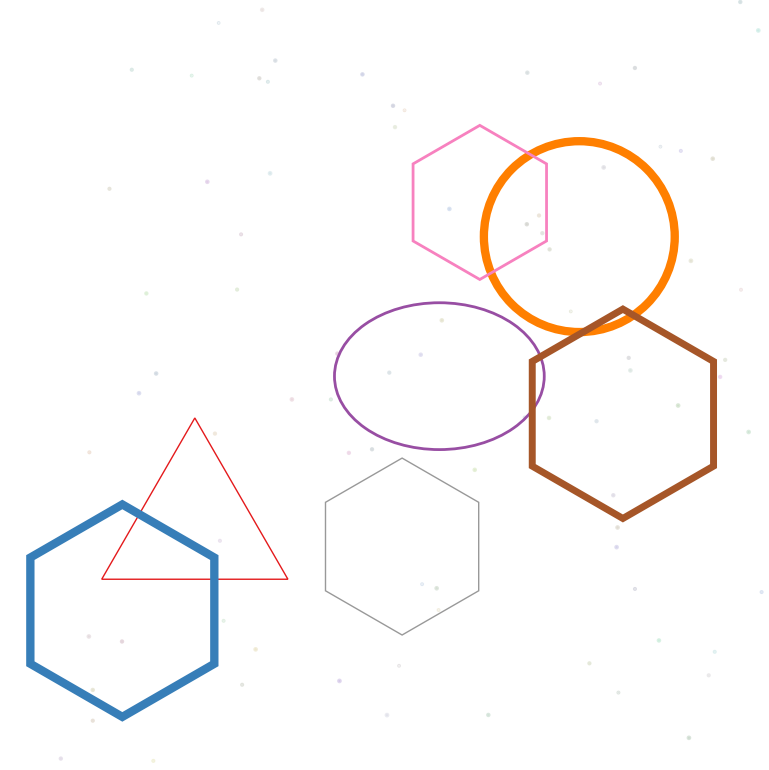[{"shape": "triangle", "thickness": 0.5, "radius": 0.7, "center": [0.253, 0.318]}, {"shape": "hexagon", "thickness": 3, "radius": 0.69, "center": [0.159, 0.207]}, {"shape": "oval", "thickness": 1, "radius": 0.68, "center": [0.571, 0.511]}, {"shape": "circle", "thickness": 3, "radius": 0.62, "center": [0.752, 0.693]}, {"shape": "hexagon", "thickness": 2.5, "radius": 0.68, "center": [0.809, 0.463]}, {"shape": "hexagon", "thickness": 1, "radius": 0.5, "center": [0.623, 0.737]}, {"shape": "hexagon", "thickness": 0.5, "radius": 0.57, "center": [0.522, 0.29]}]